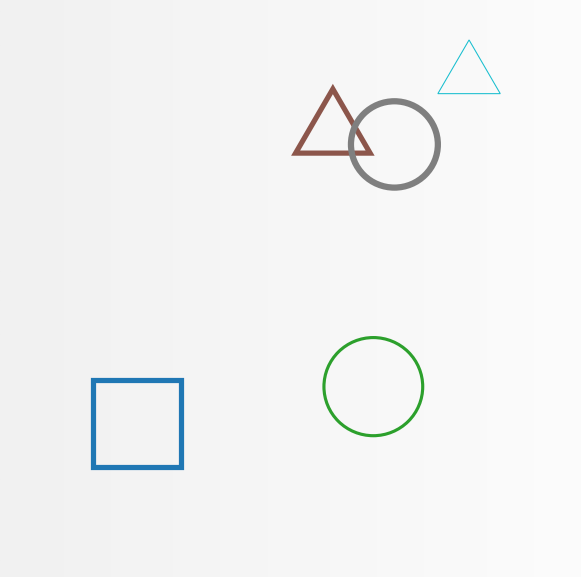[{"shape": "square", "thickness": 2.5, "radius": 0.38, "center": [0.235, 0.266]}, {"shape": "circle", "thickness": 1.5, "radius": 0.42, "center": [0.642, 0.33]}, {"shape": "triangle", "thickness": 2.5, "radius": 0.37, "center": [0.573, 0.771]}, {"shape": "circle", "thickness": 3, "radius": 0.37, "center": [0.679, 0.749]}, {"shape": "triangle", "thickness": 0.5, "radius": 0.31, "center": [0.807, 0.868]}]